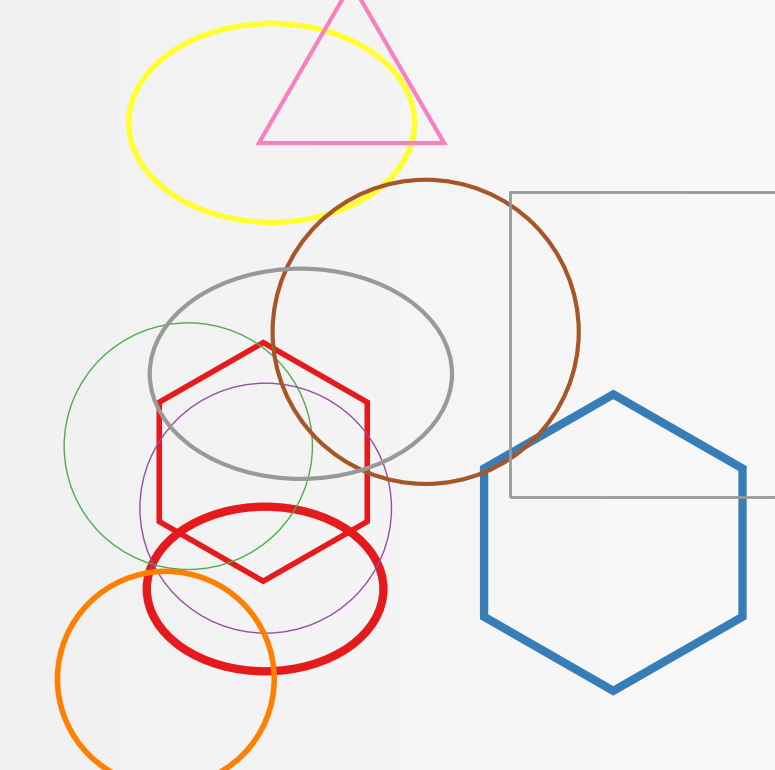[{"shape": "oval", "thickness": 3, "radius": 0.76, "center": [0.342, 0.235]}, {"shape": "hexagon", "thickness": 2, "radius": 0.77, "center": [0.34, 0.4]}, {"shape": "hexagon", "thickness": 3, "radius": 0.96, "center": [0.791, 0.295]}, {"shape": "circle", "thickness": 0.5, "radius": 0.8, "center": [0.243, 0.421]}, {"shape": "circle", "thickness": 0.5, "radius": 0.81, "center": [0.343, 0.34]}, {"shape": "circle", "thickness": 2, "radius": 0.7, "center": [0.214, 0.118]}, {"shape": "oval", "thickness": 2, "radius": 0.92, "center": [0.351, 0.84]}, {"shape": "circle", "thickness": 1.5, "radius": 0.99, "center": [0.549, 0.569]}, {"shape": "triangle", "thickness": 1.5, "radius": 0.69, "center": [0.454, 0.883]}, {"shape": "square", "thickness": 1, "radius": 0.99, "center": [0.856, 0.553]}, {"shape": "oval", "thickness": 1.5, "radius": 0.98, "center": [0.388, 0.515]}]